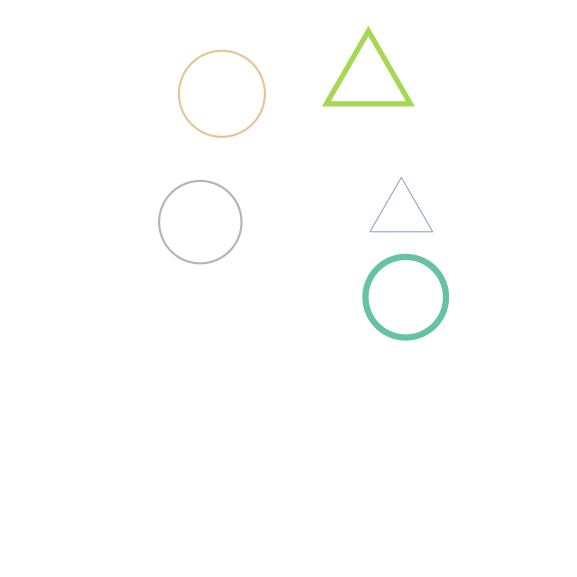[{"shape": "circle", "thickness": 3, "radius": 0.35, "center": [0.703, 0.485]}, {"shape": "triangle", "thickness": 0.5, "radius": 0.31, "center": [0.695, 0.629]}, {"shape": "triangle", "thickness": 2.5, "radius": 0.42, "center": [0.638, 0.861]}, {"shape": "circle", "thickness": 1, "radius": 0.37, "center": [0.384, 0.837]}, {"shape": "circle", "thickness": 1, "radius": 0.36, "center": [0.347, 0.614]}]